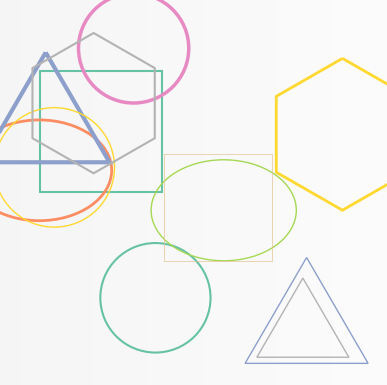[{"shape": "circle", "thickness": 1.5, "radius": 0.71, "center": [0.401, 0.227]}, {"shape": "square", "thickness": 1.5, "radius": 0.78, "center": [0.261, 0.658]}, {"shape": "oval", "thickness": 2, "radius": 0.93, "center": [0.101, 0.558]}, {"shape": "triangle", "thickness": 1, "radius": 0.92, "center": [0.791, 0.148]}, {"shape": "triangle", "thickness": 3, "radius": 0.95, "center": [0.118, 0.674]}, {"shape": "circle", "thickness": 2.5, "radius": 0.71, "center": [0.345, 0.875]}, {"shape": "oval", "thickness": 1, "radius": 0.94, "center": [0.577, 0.454]}, {"shape": "hexagon", "thickness": 2, "radius": 0.99, "center": [0.884, 0.651]}, {"shape": "circle", "thickness": 1, "radius": 0.78, "center": [0.14, 0.565]}, {"shape": "square", "thickness": 0.5, "radius": 0.7, "center": [0.562, 0.461]}, {"shape": "hexagon", "thickness": 1.5, "radius": 0.91, "center": [0.242, 0.732]}, {"shape": "triangle", "thickness": 1, "radius": 0.69, "center": [0.782, 0.141]}]